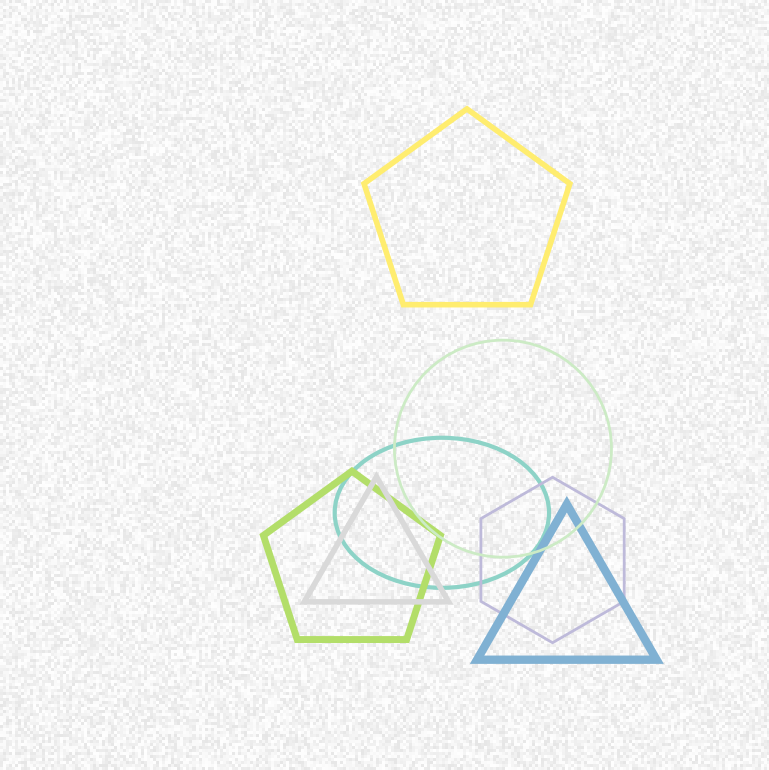[{"shape": "oval", "thickness": 1.5, "radius": 0.7, "center": [0.574, 0.334]}, {"shape": "hexagon", "thickness": 1, "radius": 0.54, "center": [0.718, 0.273]}, {"shape": "triangle", "thickness": 3, "radius": 0.67, "center": [0.736, 0.211]}, {"shape": "pentagon", "thickness": 2.5, "radius": 0.6, "center": [0.457, 0.267]}, {"shape": "triangle", "thickness": 2, "radius": 0.54, "center": [0.489, 0.273]}, {"shape": "circle", "thickness": 1, "radius": 0.7, "center": [0.653, 0.417]}, {"shape": "pentagon", "thickness": 2, "radius": 0.7, "center": [0.606, 0.718]}]